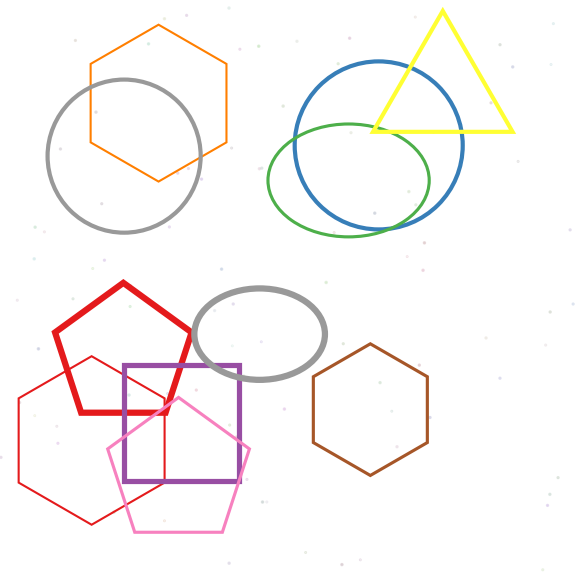[{"shape": "hexagon", "thickness": 1, "radius": 0.73, "center": [0.159, 0.236]}, {"shape": "pentagon", "thickness": 3, "radius": 0.62, "center": [0.214, 0.385]}, {"shape": "circle", "thickness": 2, "radius": 0.73, "center": [0.656, 0.747]}, {"shape": "oval", "thickness": 1.5, "radius": 0.7, "center": [0.604, 0.687]}, {"shape": "square", "thickness": 2.5, "radius": 0.5, "center": [0.314, 0.267]}, {"shape": "hexagon", "thickness": 1, "radius": 0.68, "center": [0.275, 0.821]}, {"shape": "triangle", "thickness": 2, "radius": 0.7, "center": [0.767, 0.841]}, {"shape": "hexagon", "thickness": 1.5, "radius": 0.57, "center": [0.641, 0.29]}, {"shape": "pentagon", "thickness": 1.5, "radius": 0.65, "center": [0.309, 0.182]}, {"shape": "oval", "thickness": 3, "radius": 0.57, "center": [0.45, 0.421]}, {"shape": "circle", "thickness": 2, "radius": 0.66, "center": [0.215, 0.729]}]